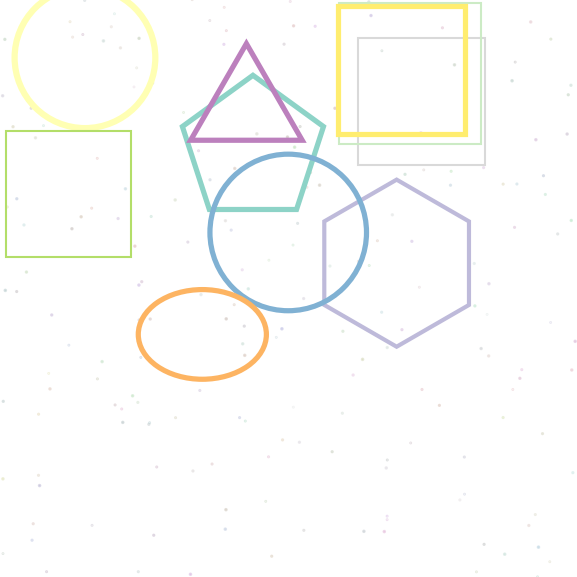[{"shape": "pentagon", "thickness": 2.5, "radius": 0.64, "center": [0.438, 0.74]}, {"shape": "circle", "thickness": 3, "radius": 0.61, "center": [0.147, 0.899]}, {"shape": "hexagon", "thickness": 2, "radius": 0.72, "center": [0.687, 0.543]}, {"shape": "circle", "thickness": 2.5, "radius": 0.68, "center": [0.499, 0.597]}, {"shape": "oval", "thickness": 2.5, "radius": 0.55, "center": [0.35, 0.42]}, {"shape": "square", "thickness": 1, "radius": 0.54, "center": [0.118, 0.663]}, {"shape": "square", "thickness": 1, "radius": 0.55, "center": [0.729, 0.824]}, {"shape": "triangle", "thickness": 2.5, "radius": 0.56, "center": [0.427, 0.812]}, {"shape": "square", "thickness": 1, "radius": 0.61, "center": [0.71, 0.872]}, {"shape": "square", "thickness": 2.5, "radius": 0.55, "center": [0.695, 0.878]}]